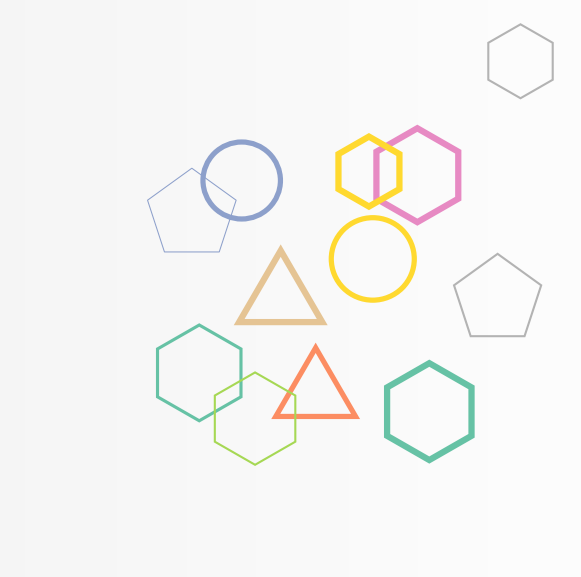[{"shape": "hexagon", "thickness": 1.5, "radius": 0.41, "center": [0.343, 0.353]}, {"shape": "hexagon", "thickness": 3, "radius": 0.42, "center": [0.739, 0.286]}, {"shape": "triangle", "thickness": 2.5, "radius": 0.4, "center": [0.543, 0.318]}, {"shape": "circle", "thickness": 2.5, "radius": 0.33, "center": [0.416, 0.687]}, {"shape": "pentagon", "thickness": 0.5, "radius": 0.4, "center": [0.33, 0.628]}, {"shape": "hexagon", "thickness": 3, "radius": 0.41, "center": [0.718, 0.696]}, {"shape": "hexagon", "thickness": 1, "radius": 0.4, "center": [0.439, 0.274]}, {"shape": "hexagon", "thickness": 3, "radius": 0.3, "center": [0.635, 0.702]}, {"shape": "circle", "thickness": 2.5, "radius": 0.36, "center": [0.641, 0.551]}, {"shape": "triangle", "thickness": 3, "radius": 0.41, "center": [0.483, 0.483]}, {"shape": "pentagon", "thickness": 1, "radius": 0.39, "center": [0.856, 0.481]}, {"shape": "hexagon", "thickness": 1, "radius": 0.32, "center": [0.895, 0.893]}]